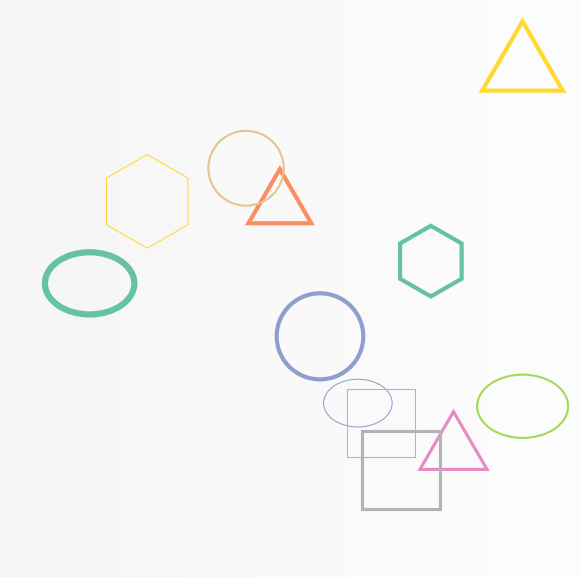[{"shape": "oval", "thickness": 3, "radius": 0.38, "center": [0.154, 0.508]}, {"shape": "hexagon", "thickness": 2, "radius": 0.31, "center": [0.741, 0.547]}, {"shape": "triangle", "thickness": 2, "radius": 0.31, "center": [0.481, 0.644]}, {"shape": "circle", "thickness": 2, "radius": 0.37, "center": [0.55, 0.417]}, {"shape": "oval", "thickness": 0.5, "radius": 0.3, "center": [0.616, 0.301]}, {"shape": "triangle", "thickness": 1.5, "radius": 0.33, "center": [0.78, 0.22]}, {"shape": "oval", "thickness": 1, "radius": 0.39, "center": [0.899, 0.296]}, {"shape": "hexagon", "thickness": 0.5, "radius": 0.4, "center": [0.253, 0.65]}, {"shape": "triangle", "thickness": 2, "radius": 0.4, "center": [0.899, 0.882]}, {"shape": "circle", "thickness": 1, "radius": 0.32, "center": [0.423, 0.708]}, {"shape": "square", "thickness": 0.5, "radius": 0.29, "center": [0.655, 0.267]}, {"shape": "square", "thickness": 1.5, "radius": 0.34, "center": [0.69, 0.186]}]